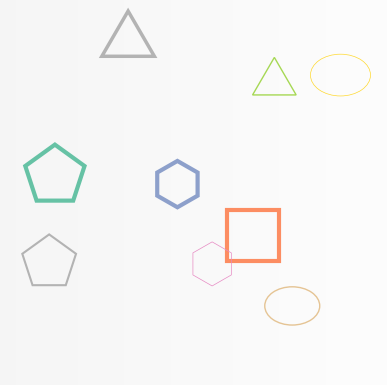[{"shape": "pentagon", "thickness": 3, "radius": 0.4, "center": [0.142, 0.544]}, {"shape": "square", "thickness": 3, "radius": 0.33, "center": [0.653, 0.389]}, {"shape": "hexagon", "thickness": 3, "radius": 0.3, "center": [0.458, 0.522]}, {"shape": "hexagon", "thickness": 0.5, "radius": 0.29, "center": [0.547, 0.315]}, {"shape": "triangle", "thickness": 1, "radius": 0.32, "center": [0.708, 0.786]}, {"shape": "oval", "thickness": 0.5, "radius": 0.39, "center": [0.879, 0.805]}, {"shape": "oval", "thickness": 1, "radius": 0.35, "center": [0.754, 0.205]}, {"shape": "pentagon", "thickness": 1.5, "radius": 0.36, "center": [0.127, 0.318]}, {"shape": "triangle", "thickness": 2.5, "radius": 0.39, "center": [0.331, 0.893]}]